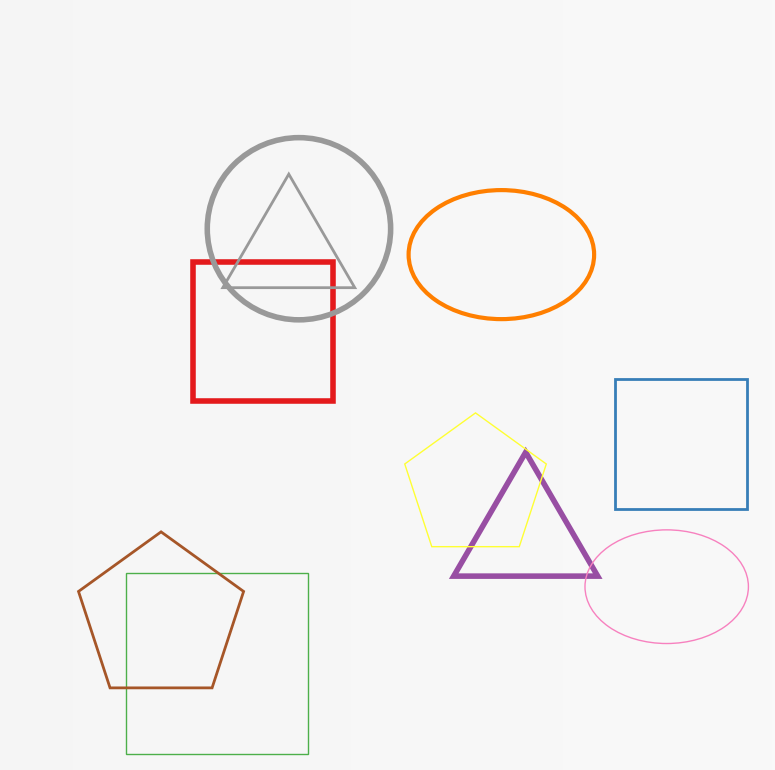[{"shape": "square", "thickness": 2, "radius": 0.45, "center": [0.34, 0.569]}, {"shape": "square", "thickness": 1, "radius": 0.42, "center": [0.879, 0.424]}, {"shape": "square", "thickness": 0.5, "radius": 0.59, "center": [0.28, 0.138]}, {"shape": "triangle", "thickness": 2, "radius": 0.54, "center": [0.678, 0.305]}, {"shape": "oval", "thickness": 1.5, "radius": 0.6, "center": [0.647, 0.669]}, {"shape": "pentagon", "thickness": 0.5, "radius": 0.48, "center": [0.614, 0.368]}, {"shape": "pentagon", "thickness": 1, "radius": 0.56, "center": [0.208, 0.197]}, {"shape": "oval", "thickness": 0.5, "radius": 0.53, "center": [0.86, 0.238]}, {"shape": "triangle", "thickness": 1, "radius": 0.49, "center": [0.373, 0.676]}, {"shape": "circle", "thickness": 2, "radius": 0.59, "center": [0.386, 0.703]}]